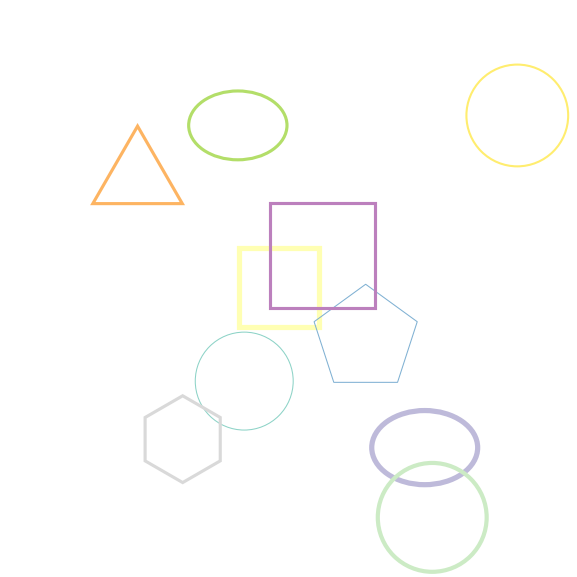[{"shape": "circle", "thickness": 0.5, "radius": 0.42, "center": [0.423, 0.339]}, {"shape": "square", "thickness": 2.5, "radius": 0.35, "center": [0.483, 0.501]}, {"shape": "oval", "thickness": 2.5, "radius": 0.46, "center": [0.735, 0.224]}, {"shape": "pentagon", "thickness": 0.5, "radius": 0.47, "center": [0.633, 0.413]}, {"shape": "triangle", "thickness": 1.5, "radius": 0.45, "center": [0.238, 0.691]}, {"shape": "oval", "thickness": 1.5, "radius": 0.43, "center": [0.412, 0.782]}, {"shape": "hexagon", "thickness": 1.5, "radius": 0.38, "center": [0.316, 0.239]}, {"shape": "square", "thickness": 1.5, "radius": 0.46, "center": [0.558, 0.556]}, {"shape": "circle", "thickness": 2, "radius": 0.47, "center": [0.748, 0.103]}, {"shape": "circle", "thickness": 1, "radius": 0.44, "center": [0.896, 0.799]}]